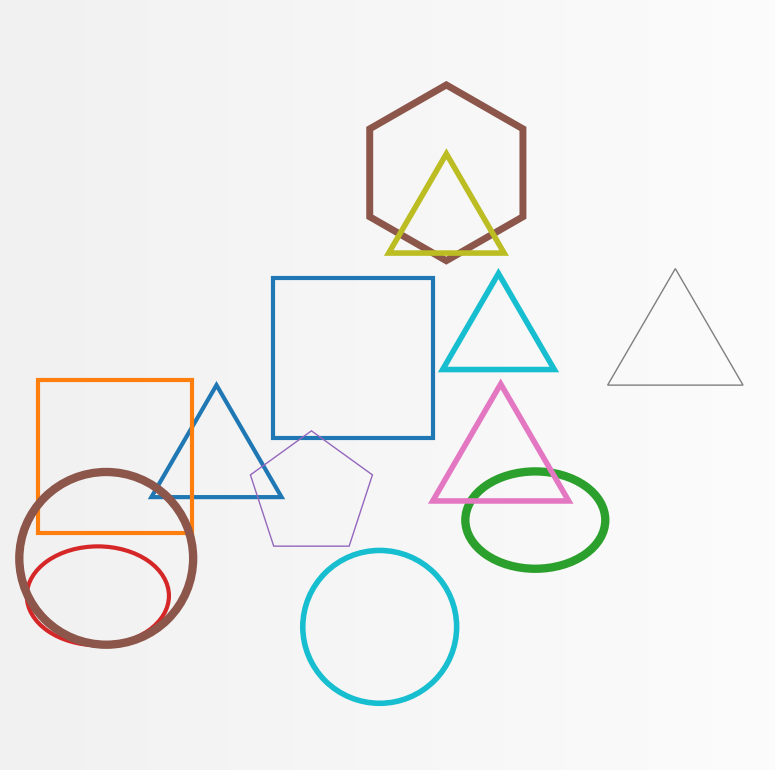[{"shape": "triangle", "thickness": 1.5, "radius": 0.48, "center": [0.279, 0.403]}, {"shape": "square", "thickness": 1.5, "radius": 0.52, "center": [0.455, 0.535]}, {"shape": "square", "thickness": 1.5, "radius": 0.5, "center": [0.148, 0.407]}, {"shape": "oval", "thickness": 3, "radius": 0.45, "center": [0.691, 0.325]}, {"shape": "oval", "thickness": 1.5, "radius": 0.46, "center": [0.126, 0.226]}, {"shape": "pentagon", "thickness": 0.5, "radius": 0.41, "center": [0.402, 0.358]}, {"shape": "circle", "thickness": 3, "radius": 0.56, "center": [0.137, 0.275]}, {"shape": "hexagon", "thickness": 2.5, "radius": 0.57, "center": [0.576, 0.776]}, {"shape": "triangle", "thickness": 2, "radius": 0.51, "center": [0.646, 0.4]}, {"shape": "triangle", "thickness": 0.5, "radius": 0.5, "center": [0.871, 0.55]}, {"shape": "triangle", "thickness": 2, "radius": 0.43, "center": [0.576, 0.714]}, {"shape": "circle", "thickness": 2, "radius": 0.5, "center": [0.49, 0.186]}, {"shape": "triangle", "thickness": 2, "radius": 0.42, "center": [0.643, 0.562]}]